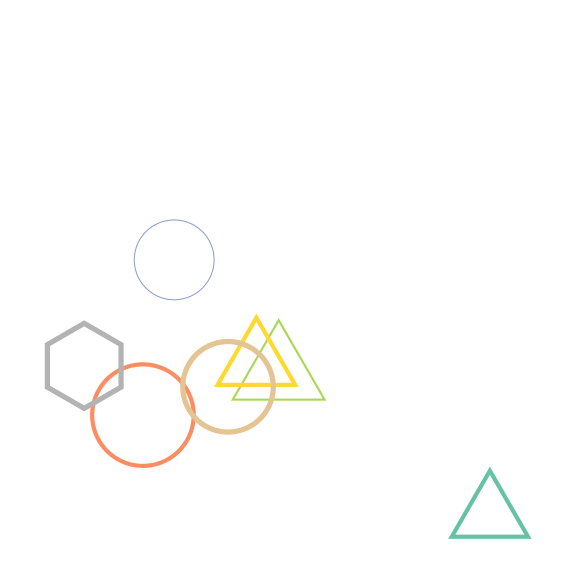[{"shape": "triangle", "thickness": 2, "radius": 0.38, "center": [0.848, 0.108]}, {"shape": "circle", "thickness": 2, "radius": 0.44, "center": [0.247, 0.28]}, {"shape": "circle", "thickness": 0.5, "radius": 0.35, "center": [0.302, 0.549]}, {"shape": "triangle", "thickness": 1, "radius": 0.46, "center": [0.483, 0.353]}, {"shape": "triangle", "thickness": 2, "radius": 0.39, "center": [0.444, 0.372]}, {"shape": "circle", "thickness": 2.5, "radius": 0.39, "center": [0.395, 0.329]}, {"shape": "hexagon", "thickness": 2.5, "radius": 0.37, "center": [0.146, 0.366]}]